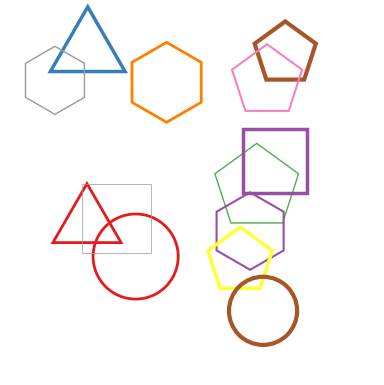[{"shape": "circle", "thickness": 2, "radius": 0.55, "center": [0.352, 0.334]}, {"shape": "triangle", "thickness": 2, "radius": 0.51, "center": [0.226, 0.421]}, {"shape": "triangle", "thickness": 2.5, "radius": 0.56, "center": [0.228, 0.87]}, {"shape": "pentagon", "thickness": 1, "radius": 0.57, "center": [0.667, 0.513]}, {"shape": "square", "thickness": 2.5, "radius": 0.42, "center": [0.715, 0.583]}, {"shape": "hexagon", "thickness": 1.5, "radius": 0.5, "center": [0.65, 0.4]}, {"shape": "hexagon", "thickness": 2, "radius": 0.52, "center": [0.433, 0.786]}, {"shape": "pentagon", "thickness": 2.5, "radius": 0.44, "center": [0.624, 0.322]}, {"shape": "circle", "thickness": 3, "radius": 0.44, "center": [0.683, 0.193]}, {"shape": "pentagon", "thickness": 3, "radius": 0.42, "center": [0.741, 0.861]}, {"shape": "pentagon", "thickness": 1.5, "radius": 0.48, "center": [0.694, 0.789]}, {"shape": "square", "thickness": 0.5, "radius": 0.44, "center": [0.302, 0.432]}, {"shape": "hexagon", "thickness": 1, "radius": 0.44, "center": [0.143, 0.791]}]